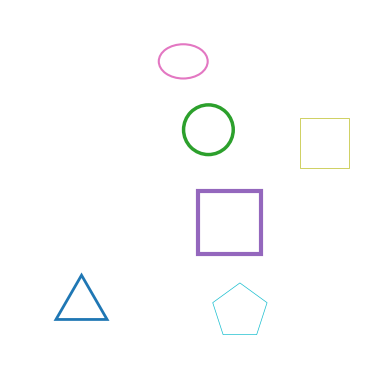[{"shape": "triangle", "thickness": 2, "radius": 0.38, "center": [0.212, 0.209]}, {"shape": "circle", "thickness": 2.5, "radius": 0.32, "center": [0.541, 0.663]}, {"shape": "square", "thickness": 3, "radius": 0.41, "center": [0.596, 0.422]}, {"shape": "oval", "thickness": 1.5, "radius": 0.32, "center": [0.476, 0.841]}, {"shape": "square", "thickness": 0.5, "radius": 0.32, "center": [0.843, 0.628]}, {"shape": "pentagon", "thickness": 0.5, "radius": 0.37, "center": [0.623, 0.191]}]